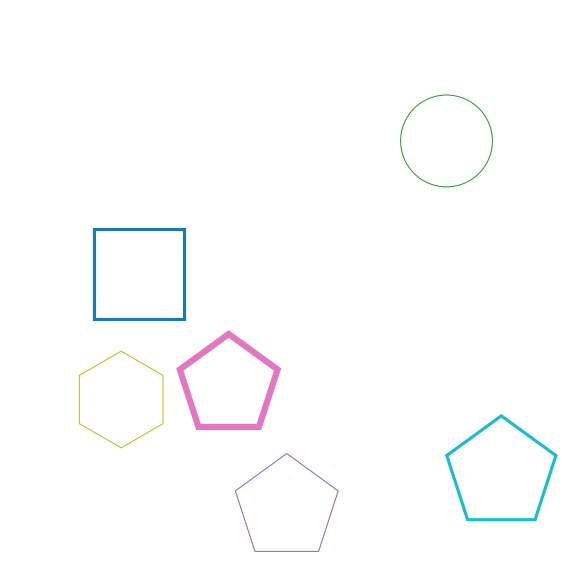[{"shape": "square", "thickness": 1.5, "radius": 0.39, "center": [0.24, 0.525]}, {"shape": "circle", "thickness": 0.5, "radius": 0.4, "center": [0.773, 0.755]}, {"shape": "pentagon", "thickness": 0.5, "radius": 0.47, "center": [0.497, 0.12]}, {"shape": "pentagon", "thickness": 3, "radius": 0.45, "center": [0.396, 0.332]}, {"shape": "hexagon", "thickness": 0.5, "radius": 0.42, "center": [0.21, 0.307]}, {"shape": "pentagon", "thickness": 1.5, "radius": 0.5, "center": [0.868, 0.18]}]